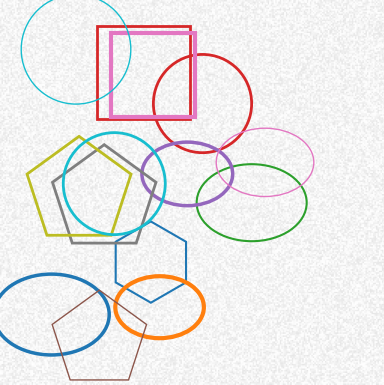[{"shape": "hexagon", "thickness": 1.5, "radius": 0.53, "center": [0.392, 0.319]}, {"shape": "oval", "thickness": 2.5, "radius": 0.75, "center": [0.134, 0.183]}, {"shape": "oval", "thickness": 3, "radius": 0.58, "center": [0.415, 0.202]}, {"shape": "oval", "thickness": 1.5, "radius": 0.71, "center": [0.654, 0.474]}, {"shape": "square", "thickness": 2, "radius": 0.61, "center": [0.373, 0.811]}, {"shape": "circle", "thickness": 2, "radius": 0.64, "center": [0.526, 0.731]}, {"shape": "oval", "thickness": 2.5, "radius": 0.59, "center": [0.486, 0.548]}, {"shape": "pentagon", "thickness": 1, "radius": 0.64, "center": [0.258, 0.117]}, {"shape": "square", "thickness": 3, "radius": 0.55, "center": [0.398, 0.805]}, {"shape": "oval", "thickness": 1, "radius": 0.63, "center": [0.688, 0.578]}, {"shape": "pentagon", "thickness": 2, "radius": 0.71, "center": [0.271, 0.483]}, {"shape": "pentagon", "thickness": 2, "radius": 0.71, "center": [0.205, 0.504]}, {"shape": "circle", "thickness": 2, "radius": 0.66, "center": [0.297, 0.523]}, {"shape": "circle", "thickness": 1, "radius": 0.71, "center": [0.197, 0.872]}]